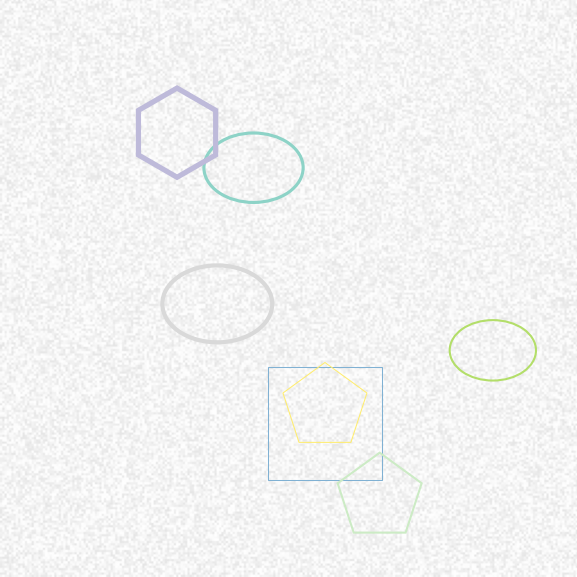[{"shape": "oval", "thickness": 1.5, "radius": 0.43, "center": [0.439, 0.709]}, {"shape": "hexagon", "thickness": 2.5, "radius": 0.39, "center": [0.307, 0.769]}, {"shape": "square", "thickness": 0.5, "radius": 0.49, "center": [0.563, 0.266]}, {"shape": "oval", "thickness": 1, "radius": 0.37, "center": [0.853, 0.392]}, {"shape": "oval", "thickness": 2, "radius": 0.48, "center": [0.376, 0.473]}, {"shape": "pentagon", "thickness": 1, "radius": 0.38, "center": [0.657, 0.139]}, {"shape": "pentagon", "thickness": 0.5, "radius": 0.38, "center": [0.563, 0.295]}]